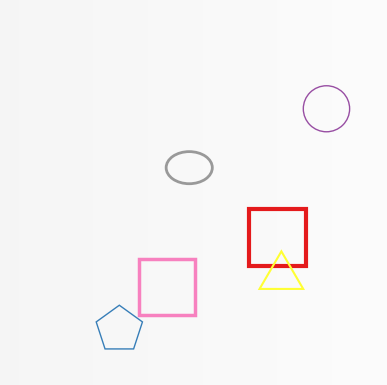[{"shape": "square", "thickness": 3, "radius": 0.37, "center": [0.716, 0.384]}, {"shape": "pentagon", "thickness": 1, "radius": 0.31, "center": [0.308, 0.144]}, {"shape": "circle", "thickness": 1, "radius": 0.3, "center": [0.843, 0.717]}, {"shape": "triangle", "thickness": 1.5, "radius": 0.33, "center": [0.726, 0.282]}, {"shape": "square", "thickness": 2.5, "radius": 0.36, "center": [0.43, 0.255]}, {"shape": "oval", "thickness": 2, "radius": 0.3, "center": [0.488, 0.564]}]